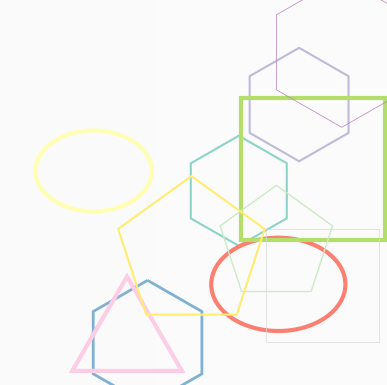[{"shape": "hexagon", "thickness": 1.5, "radius": 0.72, "center": [0.616, 0.504]}, {"shape": "oval", "thickness": 3, "radius": 0.75, "center": [0.242, 0.556]}, {"shape": "hexagon", "thickness": 1.5, "radius": 0.74, "center": [0.772, 0.728]}, {"shape": "oval", "thickness": 3, "radius": 0.87, "center": [0.718, 0.261]}, {"shape": "hexagon", "thickness": 2, "radius": 0.81, "center": [0.381, 0.11]}, {"shape": "square", "thickness": 3, "radius": 0.92, "center": [0.808, 0.56]}, {"shape": "triangle", "thickness": 3, "radius": 0.82, "center": [0.328, 0.118]}, {"shape": "square", "thickness": 0.5, "radius": 0.73, "center": [0.832, 0.259]}, {"shape": "hexagon", "thickness": 0.5, "radius": 0.97, "center": [0.882, 0.864]}, {"shape": "pentagon", "thickness": 1, "radius": 0.76, "center": [0.713, 0.366]}, {"shape": "pentagon", "thickness": 1.5, "radius": 0.99, "center": [0.494, 0.344]}]